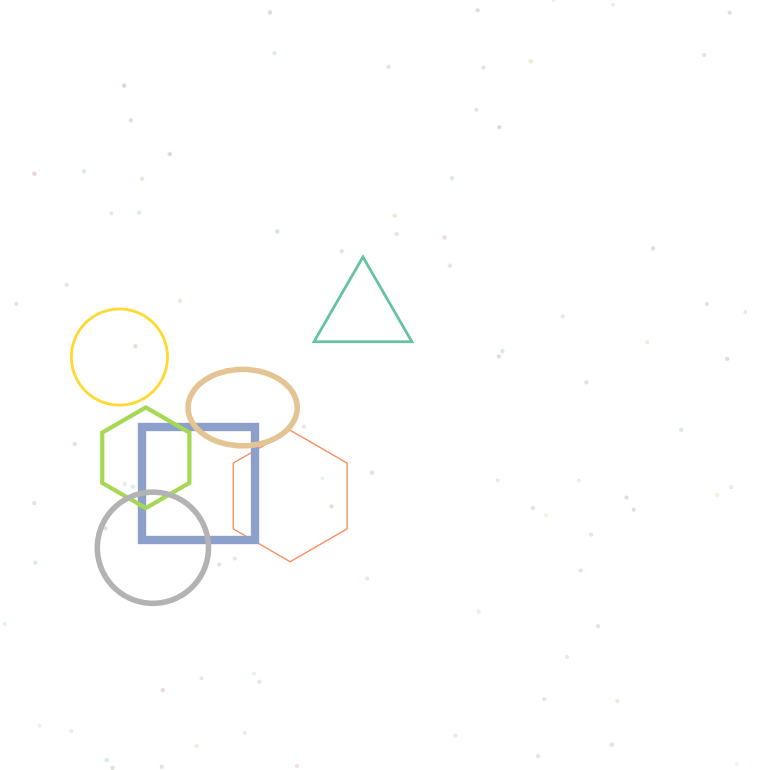[{"shape": "triangle", "thickness": 1, "radius": 0.37, "center": [0.471, 0.593]}, {"shape": "hexagon", "thickness": 0.5, "radius": 0.43, "center": [0.377, 0.356]}, {"shape": "square", "thickness": 3, "radius": 0.37, "center": [0.258, 0.372]}, {"shape": "hexagon", "thickness": 1.5, "radius": 0.33, "center": [0.189, 0.406]}, {"shape": "circle", "thickness": 1, "radius": 0.31, "center": [0.155, 0.536]}, {"shape": "oval", "thickness": 2, "radius": 0.35, "center": [0.315, 0.471]}, {"shape": "circle", "thickness": 2, "radius": 0.36, "center": [0.199, 0.289]}]